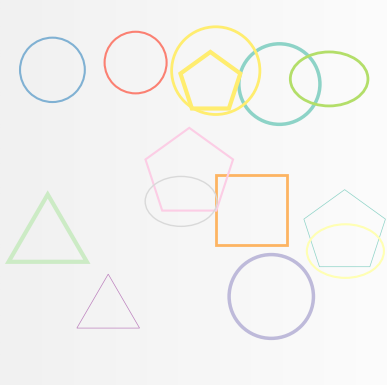[{"shape": "circle", "thickness": 2.5, "radius": 0.52, "center": [0.721, 0.782]}, {"shape": "pentagon", "thickness": 0.5, "radius": 0.55, "center": [0.889, 0.397]}, {"shape": "oval", "thickness": 1.5, "radius": 0.5, "center": [0.891, 0.348]}, {"shape": "circle", "thickness": 2.5, "radius": 0.54, "center": [0.7, 0.23]}, {"shape": "circle", "thickness": 1.5, "radius": 0.4, "center": [0.35, 0.838]}, {"shape": "circle", "thickness": 1.5, "radius": 0.42, "center": [0.135, 0.819]}, {"shape": "square", "thickness": 2, "radius": 0.46, "center": [0.649, 0.455]}, {"shape": "oval", "thickness": 2, "radius": 0.5, "center": [0.849, 0.795]}, {"shape": "pentagon", "thickness": 1.5, "radius": 0.59, "center": [0.488, 0.549]}, {"shape": "oval", "thickness": 1, "radius": 0.46, "center": [0.467, 0.477]}, {"shape": "triangle", "thickness": 0.5, "radius": 0.47, "center": [0.279, 0.195]}, {"shape": "triangle", "thickness": 3, "radius": 0.58, "center": [0.123, 0.378]}, {"shape": "pentagon", "thickness": 3, "radius": 0.41, "center": [0.543, 0.784]}, {"shape": "circle", "thickness": 2, "radius": 0.57, "center": [0.557, 0.817]}]